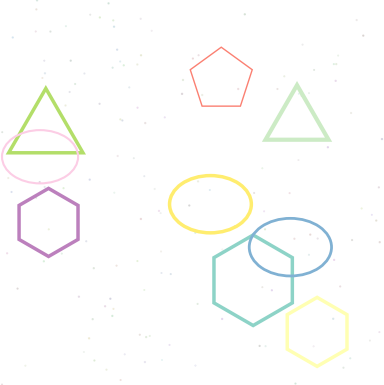[{"shape": "hexagon", "thickness": 2.5, "radius": 0.59, "center": [0.658, 0.272]}, {"shape": "hexagon", "thickness": 2.5, "radius": 0.45, "center": [0.824, 0.138]}, {"shape": "pentagon", "thickness": 1, "radius": 0.42, "center": [0.575, 0.793]}, {"shape": "oval", "thickness": 2, "radius": 0.53, "center": [0.754, 0.358]}, {"shape": "triangle", "thickness": 2.5, "radius": 0.56, "center": [0.119, 0.659]}, {"shape": "oval", "thickness": 1.5, "radius": 0.49, "center": [0.104, 0.593]}, {"shape": "hexagon", "thickness": 2.5, "radius": 0.44, "center": [0.126, 0.422]}, {"shape": "triangle", "thickness": 3, "radius": 0.47, "center": [0.771, 0.684]}, {"shape": "oval", "thickness": 2.5, "radius": 0.53, "center": [0.547, 0.47]}]